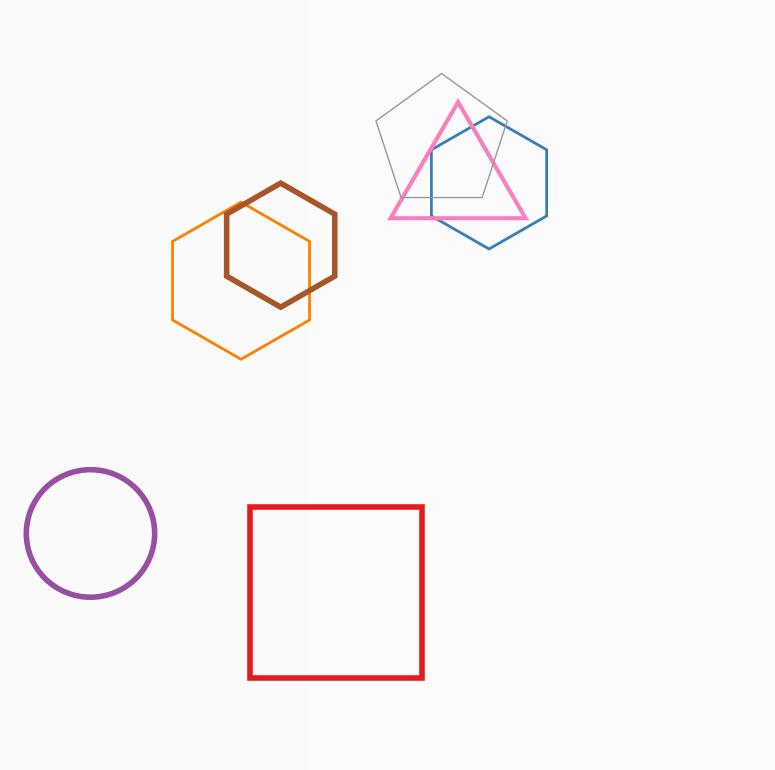[{"shape": "square", "thickness": 2, "radius": 0.55, "center": [0.434, 0.23]}, {"shape": "hexagon", "thickness": 1, "radius": 0.43, "center": [0.631, 0.763]}, {"shape": "circle", "thickness": 2, "radius": 0.41, "center": [0.117, 0.307]}, {"shape": "hexagon", "thickness": 1, "radius": 0.51, "center": [0.311, 0.635]}, {"shape": "hexagon", "thickness": 2, "radius": 0.4, "center": [0.362, 0.682]}, {"shape": "triangle", "thickness": 1.5, "radius": 0.5, "center": [0.591, 0.767]}, {"shape": "pentagon", "thickness": 0.5, "radius": 0.45, "center": [0.57, 0.815]}]